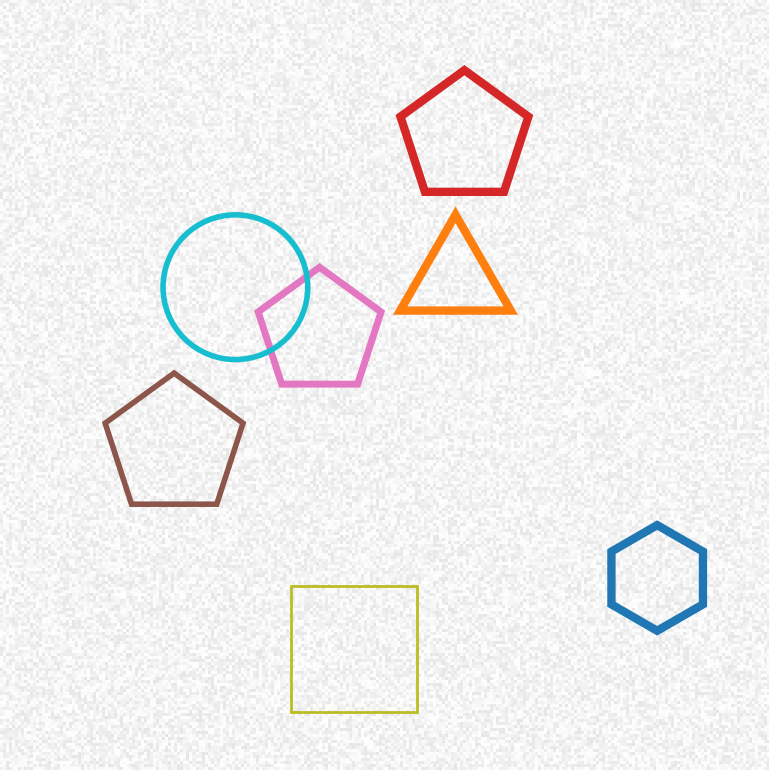[{"shape": "hexagon", "thickness": 3, "radius": 0.34, "center": [0.854, 0.249]}, {"shape": "triangle", "thickness": 3, "radius": 0.41, "center": [0.592, 0.638]}, {"shape": "pentagon", "thickness": 3, "radius": 0.44, "center": [0.603, 0.822]}, {"shape": "pentagon", "thickness": 2, "radius": 0.47, "center": [0.226, 0.421]}, {"shape": "pentagon", "thickness": 2.5, "radius": 0.42, "center": [0.415, 0.569]}, {"shape": "square", "thickness": 1, "radius": 0.41, "center": [0.46, 0.157]}, {"shape": "circle", "thickness": 2, "radius": 0.47, "center": [0.306, 0.627]}]